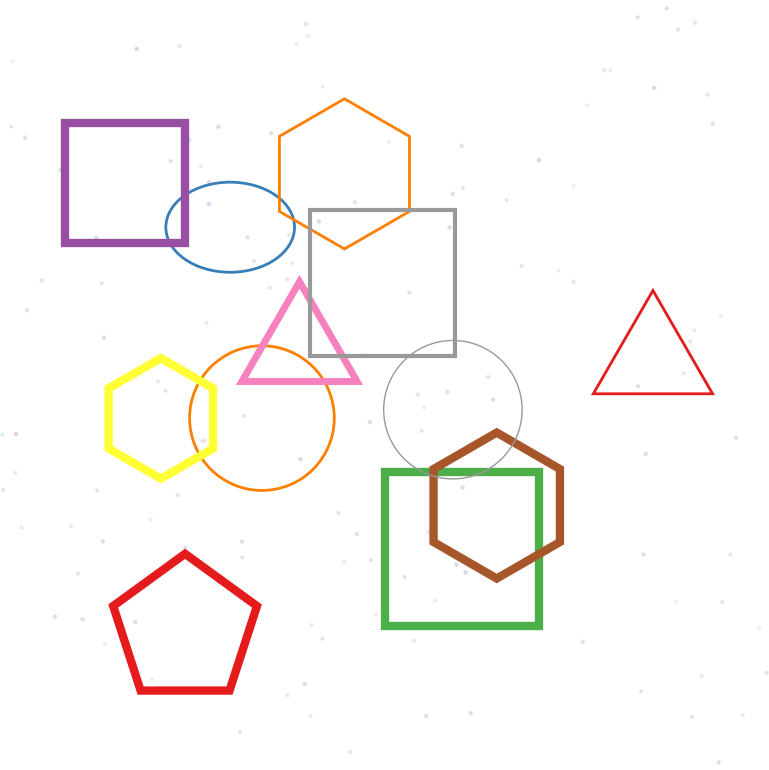[{"shape": "pentagon", "thickness": 3, "radius": 0.49, "center": [0.24, 0.183]}, {"shape": "triangle", "thickness": 1, "radius": 0.45, "center": [0.848, 0.533]}, {"shape": "oval", "thickness": 1, "radius": 0.42, "center": [0.299, 0.705]}, {"shape": "square", "thickness": 3, "radius": 0.5, "center": [0.601, 0.287]}, {"shape": "square", "thickness": 3, "radius": 0.39, "center": [0.163, 0.762]}, {"shape": "hexagon", "thickness": 1, "radius": 0.49, "center": [0.447, 0.774]}, {"shape": "circle", "thickness": 1, "radius": 0.47, "center": [0.34, 0.457]}, {"shape": "hexagon", "thickness": 3, "radius": 0.39, "center": [0.209, 0.457]}, {"shape": "hexagon", "thickness": 3, "radius": 0.47, "center": [0.645, 0.343]}, {"shape": "triangle", "thickness": 2.5, "radius": 0.43, "center": [0.389, 0.548]}, {"shape": "square", "thickness": 1.5, "radius": 0.47, "center": [0.497, 0.633]}, {"shape": "circle", "thickness": 0.5, "radius": 0.45, "center": [0.588, 0.468]}]